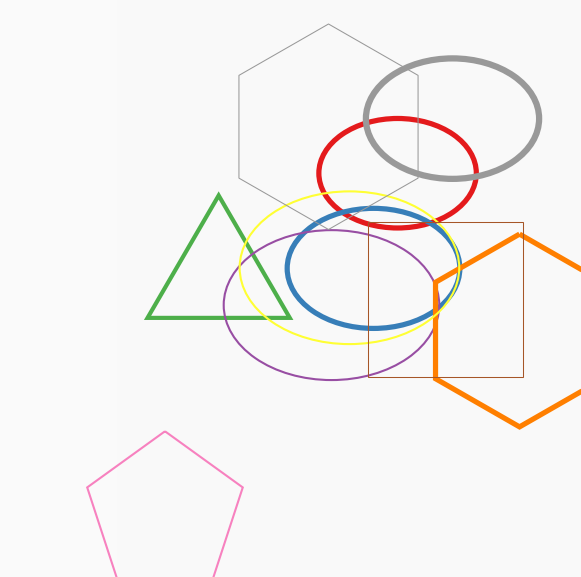[{"shape": "oval", "thickness": 2.5, "radius": 0.68, "center": [0.684, 0.699]}, {"shape": "oval", "thickness": 2.5, "radius": 0.74, "center": [0.643, 0.534]}, {"shape": "triangle", "thickness": 2, "radius": 0.71, "center": [0.376, 0.519]}, {"shape": "oval", "thickness": 1, "radius": 0.93, "center": [0.57, 0.471]}, {"shape": "hexagon", "thickness": 2.5, "radius": 0.83, "center": [0.894, 0.427]}, {"shape": "oval", "thickness": 1, "radius": 0.94, "center": [0.601, 0.536]}, {"shape": "square", "thickness": 0.5, "radius": 0.67, "center": [0.767, 0.481]}, {"shape": "pentagon", "thickness": 1, "radius": 0.7, "center": [0.284, 0.112]}, {"shape": "oval", "thickness": 3, "radius": 0.74, "center": [0.779, 0.794]}, {"shape": "hexagon", "thickness": 0.5, "radius": 0.89, "center": [0.565, 0.78]}]